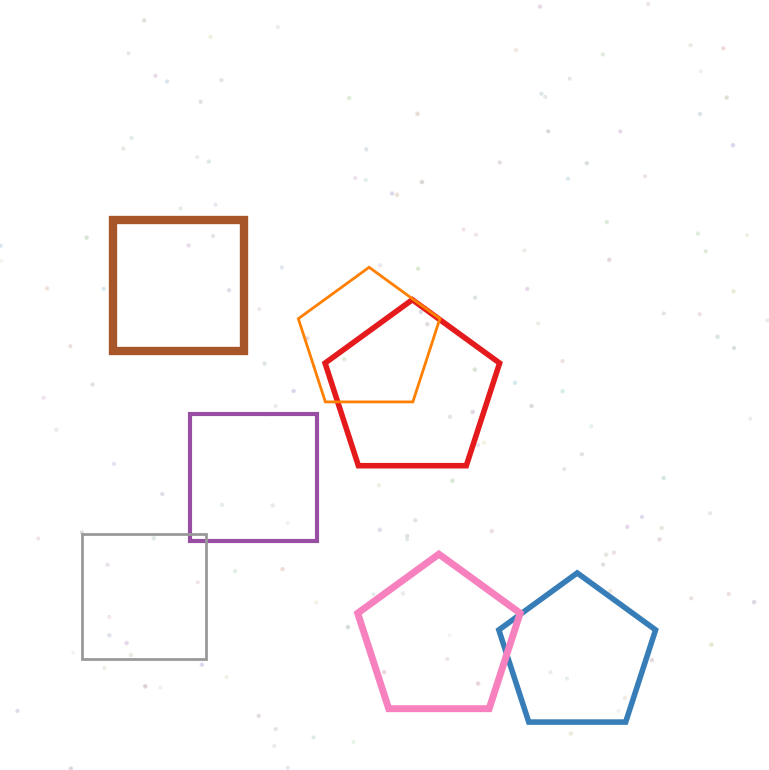[{"shape": "pentagon", "thickness": 2, "radius": 0.6, "center": [0.536, 0.492]}, {"shape": "pentagon", "thickness": 2, "radius": 0.54, "center": [0.75, 0.149]}, {"shape": "square", "thickness": 1.5, "radius": 0.41, "center": [0.329, 0.38]}, {"shape": "pentagon", "thickness": 1, "radius": 0.48, "center": [0.479, 0.556]}, {"shape": "square", "thickness": 3, "radius": 0.43, "center": [0.232, 0.629]}, {"shape": "pentagon", "thickness": 2.5, "radius": 0.55, "center": [0.57, 0.169]}, {"shape": "square", "thickness": 1, "radius": 0.4, "center": [0.187, 0.225]}]